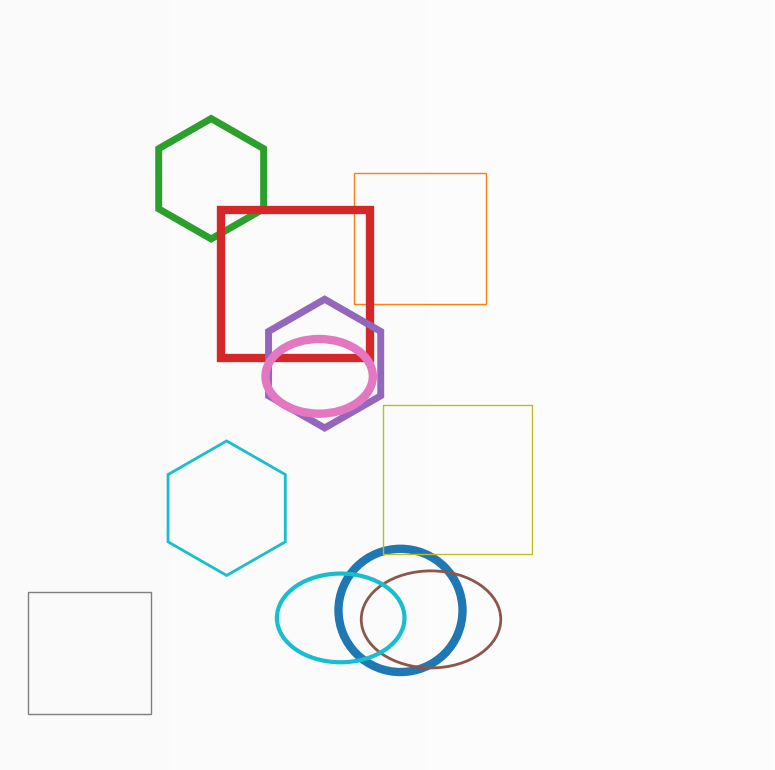[{"shape": "circle", "thickness": 3, "radius": 0.4, "center": [0.517, 0.207]}, {"shape": "square", "thickness": 0.5, "radius": 0.43, "center": [0.541, 0.69]}, {"shape": "hexagon", "thickness": 2.5, "radius": 0.39, "center": [0.272, 0.768]}, {"shape": "square", "thickness": 3, "radius": 0.48, "center": [0.382, 0.632]}, {"shape": "hexagon", "thickness": 2.5, "radius": 0.42, "center": [0.419, 0.528]}, {"shape": "oval", "thickness": 1, "radius": 0.45, "center": [0.556, 0.196]}, {"shape": "oval", "thickness": 3, "radius": 0.35, "center": [0.412, 0.511]}, {"shape": "square", "thickness": 0.5, "radius": 0.4, "center": [0.115, 0.152]}, {"shape": "square", "thickness": 0.5, "radius": 0.48, "center": [0.59, 0.377]}, {"shape": "hexagon", "thickness": 1, "radius": 0.44, "center": [0.292, 0.34]}, {"shape": "oval", "thickness": 1.5, "radius": 0.41, "center": [0.44, 0.198]}]